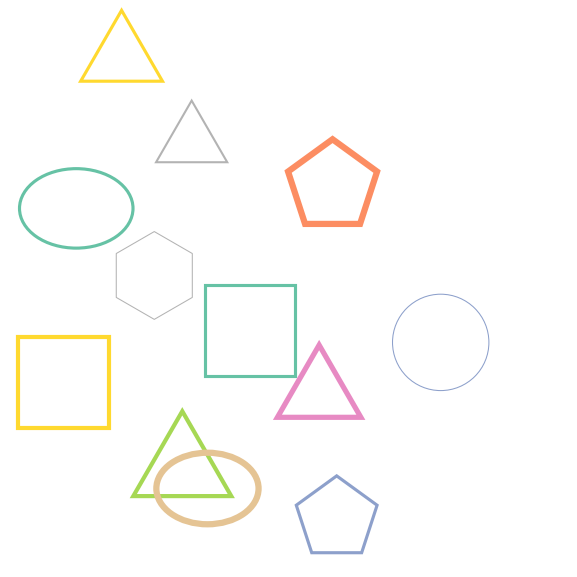[{"shape": "square", "thickness": 1.5, "radius": 0.39, "center": [0.433, 0.427]}, {"shape": "oval", "thickness": 1.5, "radius": 0.49, "center": [0.132, 0.638]}, {"shape": "pentagon", "thickness": 3, "radius": 0.41, "center": [0.576, 0.677]}, {"shape": "circle", "thickness": 0.5, "radius": 0.42, "center": [0.763, 0.406]}, {"shape": "pentagon", "thickness": 1.5, "radius": 0.37, "center": [0.583, 0.102]}, {"shape": "triangle", "thickness": 2.5, "radius": 0.42, "center": [0.553, 0.318]}, {"shape": "triangle", "thickness": 2, "radius": 0.49, "center": [0.316, 0.189]}, {"shape": "triangle", "thickness": 1.5, "radius": 0.41, "center": [0.211, 0.899]}, {"shape": "square", "thickness": 2, "radius": 0.39, "center": [0.111, 0.337]}, {"shape": "oval", "thickness": 3, "radius": 0.44, "center": [0.359, 0.153]}, {"shape": "hexagon", "thickness": 0.5, "radius": 0.38, "center": [0.267, 0.522]}, {"shape": "triangle", "thickness": 1, "radius": 0.36, "center": [0.332, 0.754]}]